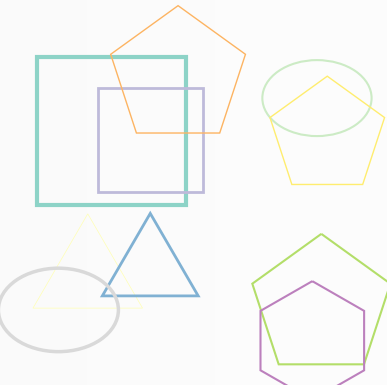[{"shape": "square", "thickness": 3, "radius": 0.96, "center": [0.288, 0.66]}, {"shape": "triangle", "thickness": 0.5, "radius": 0.82, "center": [0.226, 0.281]}, {"shape": "square", "thickness": 2, "radius": 0.68, "center": [0.388, 0.637]}, {"shape": "triangle", "thickness": 2, "radius": 0.71, "center": [0.388, 0.303]}, {"shape": "pentagon", "thickness": 1, "radius": 0.91, "center": [0.46, 0.802]}, {"shape": "pentagon", "thickness": 1.5, "radius": 0.94, "center": [0.829, 0.205]}, {"shape": "oval", "thickness": 2.5, "radius": 0.77, "center": [0.151, 0.195]}, {"shape": "hexagon", "thickness": 1.5, "radius": 0.77, "center": [0.806, 0.115]}, {"shape": "oval", "thickness": 1.5, "radius": 0.7, "center": [0.818, 0.745]}, {"shape": "pentagon", "thickness": 1, "radius": 0.78, "center": [0.845, 0.647]}]